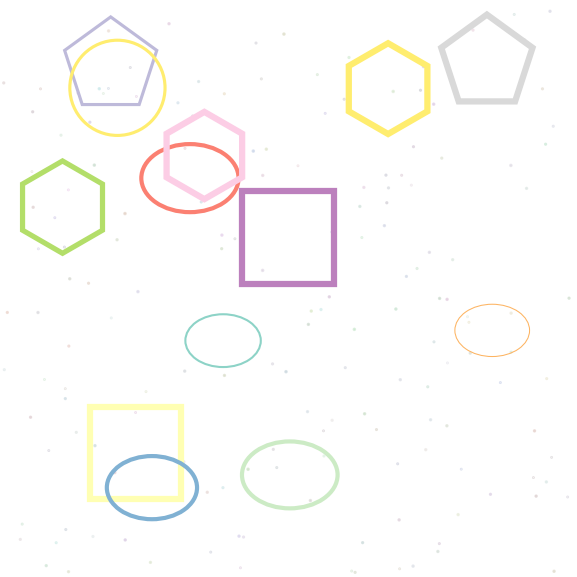[{"shape": "oval", "thickness": 1, "radius": 0.33, "center": [0.386, 0.409]}, {"shape": "square", "thickness": 3, "radius": 0.4, "center": [0.234, 0.215]}, {"shape": "pentagon", "thickness": 1.5, "radius": 0.42, "center": [0.192, 0.886]}, {"shape": "oval", "thickness": 2, "radius": 0.42, "center": [0.329, 0.691]}, {"shape": "oval", "thickness": 2, "radius": 0.39, "center": [0.263, 0.155]}, {"shape": "oval", "thickness": 0.5, "radius": 0.32, "center": [0.852, 0.427]}, {"shape": "hexagon", "thickness": 2.5, "radius": 0.4, "center": [0.108, 0.64]}, {"shape": "hexagon", "thickness": 3, "radius": 0.38, "center": [0.354, 0.73]}, {"shape": "pentagon", "thickness": 3, "radius": 0.42, "center": [0.843, 0.891]}, {"shape": "square", "thickness": 3, "radius": 0.4, "center": [0.499, 0.587]}, {"shape": "oval", "thickness": 2, "radius": 0.41, "center": [0.502, 0.177]}, {"shape": "hexagon", "thickness": 3, "radius": 0.39, "center": [0.672, 0.846]}, {"shape": "circle", "thickness": 1.5, "radius": 0.41, "center": [0.203, 0.847]}]